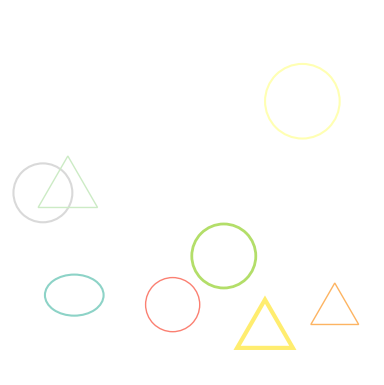[{"shape": "oval", "thickness": 1.5, "radius": 0.38, "center": [0.193, 0.233]}, {"shape": "circle", "thickness": 1.5, "radius": 0.48, "center": [0.785, 0.737]}, {"shape": "circle", "thickness": 1, "radius": 0.35, "center": [0.448, 0.209]}, {"shape": "triangle", "thickness": 1, "radius": 0.36, "center": [0.87, 0.193]}, {"shape": "circle", "thickness": 2, "radius": 0.42, "center": [0.581, 0.335]}, {"shape": "circle", "thickness": 1.5, "radius": 0.38, "center": [0.111, 0.499]}, {"shape": "triangle", "thickness": 1, "radius": 0.45, "center": [0.176, 0.506]}, {"shape": "triangle", "thickness": 3, "radius": 0.42, "center": [0.688, 0.138]}]